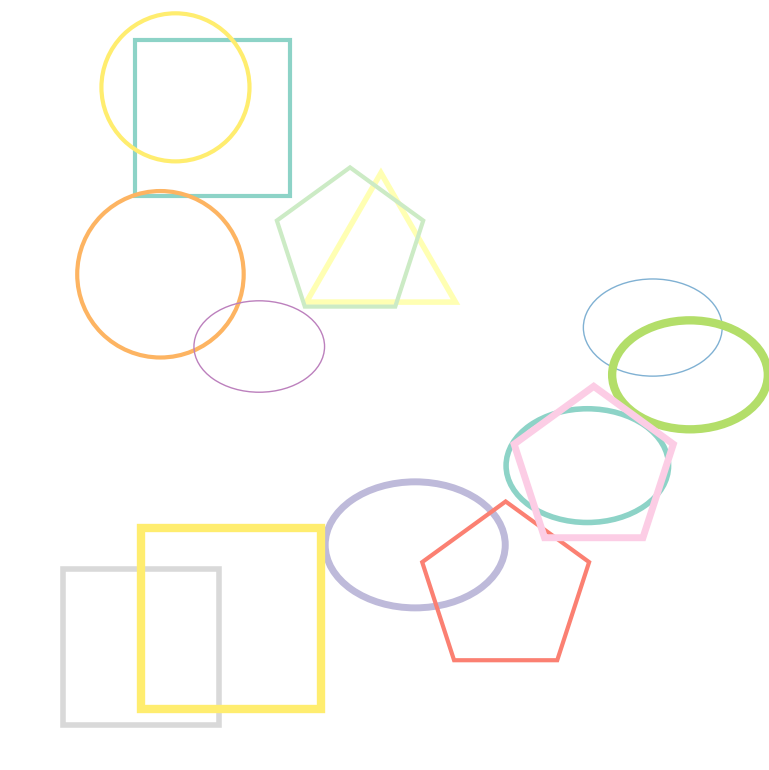[{"shape": "square", "thickness": 1.5, "radius": 0.5, "center": [0.276, 0.847]}, {"shape": "oval", "thickness": 2, "radius": 0.53, "center": [0.763, 0.395]}, {"shape": "triangle", "thickness": 2, "radius": 0.56, "center": [0.495, 0.664]}, {"shape": "oval", "thickness": 2.5, "radius": 0.58, "center": [0.539, 0.292]}, {"shape": "pentagon", "thickness": 1.5, "radius": 0.57, "center": [0.657, 0.235]}, {"shape": "oval", "thickness": 0.5, "radius": 0.45, "center": [0.848, 0.575]}, {"shape": "circle", "thickness": 1.5, "radius": 0.54, "center": [0.208, 0.644]}, {"shape": "oval", "thickness": 3, "radius": 0.51, "center": [0.896, 0.513]}, {"shape": "pentagon", "thickness": 2.5, "radius": 0.54, "center": [0.771, 0.39]}, {"shape": "square", "thickness": 2, "radius": 0.51, "center": [0.183, 0.16]}, {"shape": "oval", "thickness": 0.5, "radius": 0.42, "center": [0.337, 0.55]}, {"shape": "pentagon", "thickness": 1.5, "radius": 0.5, "center": [0.455, 0.683]}, {"shape": "circle", "thickness": 1.5, "radius": 0.48, "center": [0.228, 0.887]}, {"shape": "square", "thickness": 3, "radius": 0.59, "center": [0.3, 0.197]}]